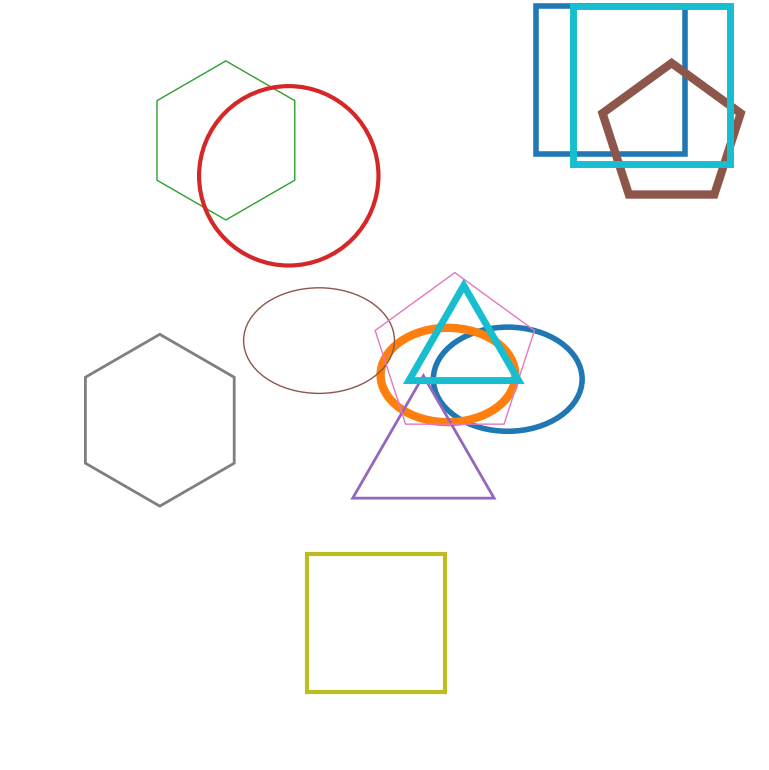[{"shape": "square", "thickness": 2, "radius": 0.48, "center": [0.793, 0.896]}, {"shape": "oval", "thickness": 2, "radius": 0.48, "center": [0.659, 0.508]}, {"shape": "oval", "thickness": 3, "radius": 0.44, "center": [0.582, 0.513]}, {"shape": "hexagon", "thickness": 0.5, "radius": 0.52, "center": [0.293, 0.818]}, {"shape": "circle", "thickness": 1.5, "radius": 0.58, "center": [0.375, 0.772]}, {"shape": "triangle", "thickness": 1, "radius": 0.53, "center": [0.55, 0.406]}, {"shape": "oval", "thickness": 0.5, "radius": 0.49, "center": [0.414, 0.558]}, {"shape": "pentagon", "thickness": 3, "radius": 0.47, "center": [0.872, 0.824]}, {"shape": "pentagon", "thickness": 0.5, "radius": 0.54, "center": [0.591, 0.537]}, {"shape": "hexagon", "thickness": 1, "radius": 0.56, "center": [0.208, 0.454]}, {"shape": "square", "thickness": 1.5, "radius": 0.45, "center": [0.488, 0.191]}, {"shape": "square", "thickness": 2.5, "radius": 0.51, "center": [0.846, 0.889]}, {"shape": "triangle", "thickness": 2.5, "radius": 0.41, "center": [0.602, 0.547]}]